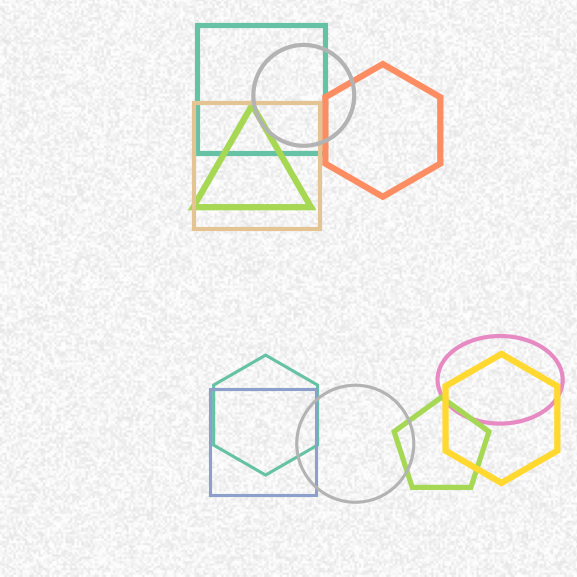[{"shape": "hexagon", "thickness": 1.5, "radius": 0.52, "center": [0.46, 0.28]}, {"shape": "square", "thickness": 2.5, "radius": 0.55, "center": [0.451, 0.844]}, {"shape": "hexagon", "thickness": 3, "radius": 0.57, "center": [0.663, 0.773]}, {"shape": "square", "thickness": 1.5, "radius": 0.46, "center": [0.455, 0.234]}, {"shape": "oval", "thickness": 2, "radius": 0.54, "center": [0.866, 0.341]}, {"shape": "pentagon", "thickness": 2.5, "radius": 0.43, "center": [0.765, 0.225]}, {"shape": "triangle", "thickness": 3, "radius": 0.59, "center": [0.437, 0.699]}, {"shape": "hexagon", "thickness": 3, "radius": 0.56, "center": [0.868, 0.275]}, {"shape": "square", "thickness": 2, "radius": 0.55, "center": [0.445, 0.711]}, {"shape": "circle", "thickness": 2, "radius": 0.44, "center": [0.526, 0.834]}, {"shape": "circle", "thickness": 1.5, "radius": 0.51, "center": [0.615, 0.231]}]